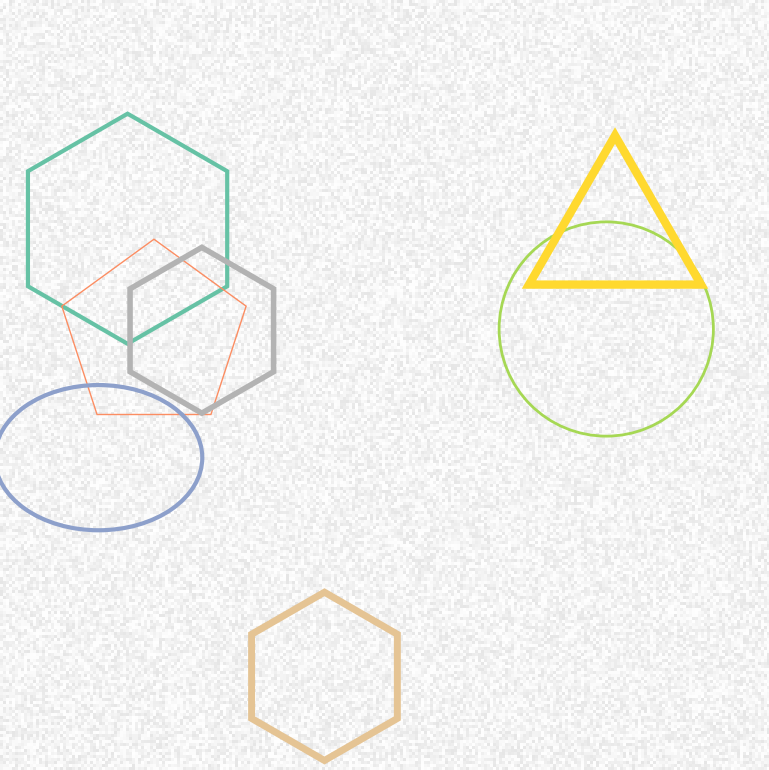[{"shape": "hexagon", "thickness": 1.5, "radius": 0.75, "center": [0.166, 0.703]}, {"shape": "pentagon", "thickness": 0.5, "radius": 0.63, "center": [0.2, 0.563]}, {"shape": "oval", "thickness": 1.5, "radius": 0.67, "center": [0.128, 0.406]}, {"shape": "circle", "thickness": 1, "radius": 0.7, "center": [0.787, 0.573]}, {"shape": "triangle", "thickness": 3, "radius": 0.65, "center": [0.799, 0.695]}, {"shape": "hexagon", "thickness": 2.5, "radius": 0.55, "center": [0.421, 0.122]}, {"shape": "hexagon", "thickness": 2, "radius": 0.54, "center": [0.262, 0.571]}]